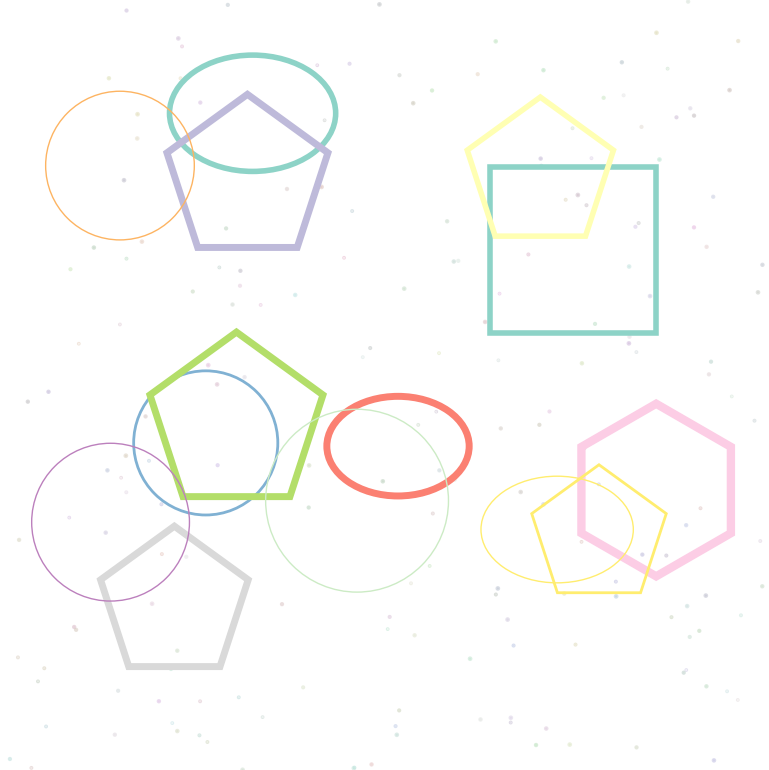[{"shape": "square", "thickness": 2, "radius": 0.54, "center": [0.744, 0.675]}, {"shape": "oval", "thickness": 2, "radius": 0.54, "center": [0.328, 0.853]}, {"shape": "pentagon", "thickness": 2, "radius": 0.5, "center": [0.702, 0.774]}, {"shape": "pentagon", "thickness": 2.5, "radius": 0.55, "center": [0.321, 0.768]}, {"shape": "oval", "thickness": 2.5, "radius": 0.46, "center": [0.517, 0.421]}, {"shape": "circle", "thickness": 1, "radius": 0.47, "center": [0.267, 0.425]}, {"shape": "circle", "thickness": 0.5, "radius": 0.48, "center": [0.156, 0.785]}, {"shape": "pentagon", "thickness": 2.5, "radius": 0.59, "center": [0.307, 0.451]}, {"shape": "hexagon", "thickness": 3, "radius": 0.56, "center": [0.852, 0.364]}, {"shape": "pentagon", "thickness": 2.5, "radius": 0.5, "center": [0.226, 0.216]}, {"shape": "circle", "thickness": 0.5, "radius": 0.51, "center": [0.144, 0.322]}, {"shape": "circle", "thickness": 0.5, "radius": 0.59, "center": [0.464, 0.35]}, {"shape": "oval", "thickness": 0.5, "radius": 0.49, "center": [0.724, 0.312]}, {"shape": "pentagon", "thickness": 1, "radius": 0.46, "center": [0.778, 0.305]}]